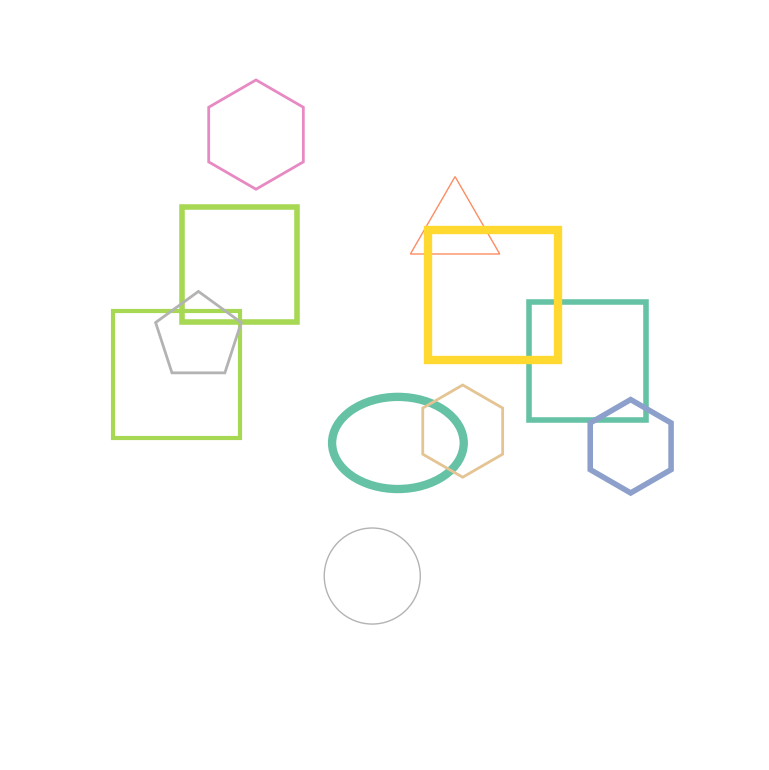[{"shape": "oval", "thickness": 3, "radius": 0.43, "center": [0.517, 0.425]}, {"shape": "square", "thickness": 2, "radius": 0.38, "center": [0.763, 0.531]}, {"shape": "triangle", "thickness": 0.5, "radius": 0.34, "center": [0.591, 0.704]}, {"shape": "hexagon", "thickness": 2, "radius": 0.3, "center": [0.819, 0.42]}, {"shape": "hexagon", "thickness": 1, "radius": 0.35, "center": [0.332, 0.825]}, {"shape": "square", "thickness": 2, "radius": 0.37, "center": [0.311, 0.656]}, {"shape": "square", "thickness": 1.5, "radius": 0.41, "center": [0.229, 0.513]}, {"shape": "square", "thickness": 3, "radius": 0.42, "center": [0.641, 0.617]}, {"shape": "hexagon", "thickness": 1, "radius": 0.3, "center": [0.601, 0.44]}, {"shape": "circle", "thickness": 0.5, "radius": 0.31, "center": [0.483, 0.252]}, {"shape": "pentagon", "thickness": 1, "radius": 0.29, "center": [0.258, 0.563]}]